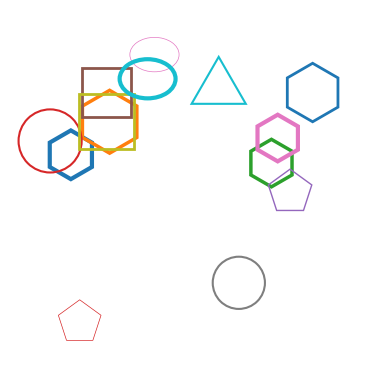[{"shape": "hexagon", "thickness": 2, "radius": 0.38, "center": [0.812, 0.76]}, {"shape": "hexagon", "thickness": 3, "radius": 0.32, "center": [0.184, 0.598]}, {"shape": "hexagon", "thickness": 2.5, "radius": 0.41, "center": [0.285, 0.684]}, {"shape": "hexagon", "thickness": 2.5, "radius": 0.31, "center": [0.705, 0.576]}, {"shape": "pentagon", "thickness": 0.5, "radius": 0.29, "center": [0.207, 0.163]}, {"shape": "circle", "thickness": 1.5, "radius": 0.41, "center": [0.13, 0.634]}, {"shape": "pentagon", "thickness": 1, "radius": 0.3, "center": [0.753, 0.501]}, {"shape": "square", "thickness": 2, "radius": 0.32, "center": [0.277, 0.759]}, {"shape": "hexagon", "thickness": 3, "radius": 0.3, "center": [0.721, 0.641]}, {"shape": "oval", "thickness": 0.5, "radius": 0.32, "center": [0.401, 0.858]}, {"shape": "circle", "thickness": 1.5, "radius": 0.34, "center": [0.62, 0.265]}, {"shape": "square", "thickness": 2, "radius": 0.36, "center": [0.277, 0.685]}, {"shape": "triangle", "thickness": 1.5, "radius": 0.41, "center": [0.568, 0.771]}, {"shape": "oval", "thickness": 3, "radius": 0.36, "center": [0.383, 0.795]}]